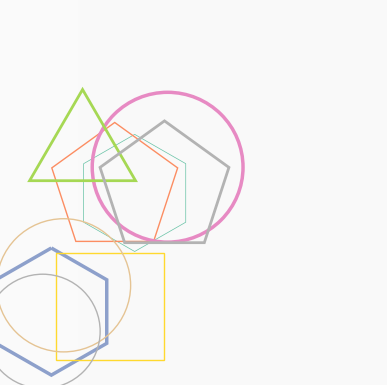[{"shape": "hexagon", "thickness": 0.5, "radius": 0.76, "center": [0.348, 0.499]}, {"shape": "pentagon", "thickness": 1, "radius": 0.85, "center": [0.296, 0.511]}, {"shape": "hexagon", "thickness": 2.5, "radius": 0.83, "center": [0.133, 0.191]}, {"shape": "circle", "thickness": 2.5, "radius": 0.97, "center": [0.433, 0.566]}, {"shape": "triangle", "thickness": 2, "radius": 0.79, "center": [0.213, 0.61]}, {"shape": "square", "thickness": 1, "radius": 0.69, "center": [0.284, 0.205]}, {"shape": "circle", "thickness": 1, "radius": 0.86, "center": [0.164, 0.259]}, {"shape": "circle", "thickness": 1, "radius": 0.74, "center": [0.11, 0.139]}, {"shape": "pentagon", "thickness": 2, "radius": 0.87, "center": [0.424, 0.511]}]